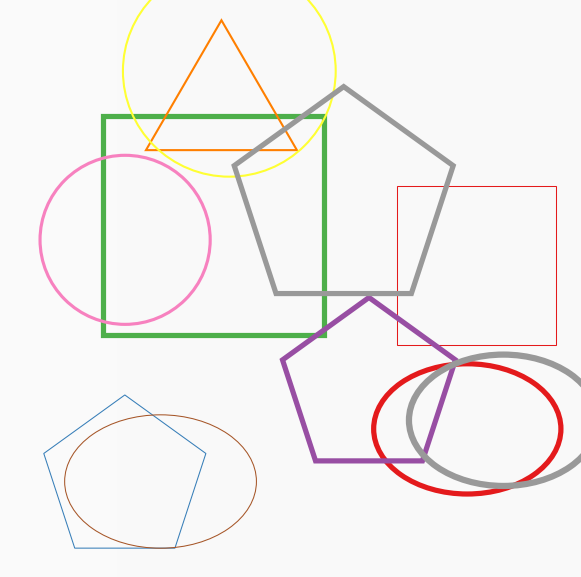[{"shape": "oval", "thickness": 2.5, "radius": 0.81, "center": [0.804, 0.256]}, {"shape": "square", "thickness": 0.5, "radius": 0.69, "center": [0.82, 0.54]}, {"shape": "pentagon", "thickness": 0.5, "radius": 0.73, "center": [0.215, 0.169]}, {"shape": "square", "thickness": 2.5, "radius": 0.95, "center": [0.368, 0.609]}, {"shape": "pentagon", "thickness": 2.5, "radius": 0.78, "center": [0.635, 0.328]}, {"shape": "triangle", "thickness": 1, "radius": 0.75, "center": [0.381, 0.814]}, {"shape": "circle", "thickness": 1, "radius": 0.92, "center": [0.395, 0.876]}, {"shape": "oval", "thickness": 0.5, "radius": 0.82, "center": [0.276, 0.165]}, {"shape": "circle", "thickness": 1.5, "radius": 0.73, "center": [0.215, 0.584]}, {"shape": "oval", "thickness": 3, "radius": 0.81, "center": [0.866, 0.271]}, {"shape": "pentagon", "thickness": 2.5, "radius": 0.99, "center": [0.591, 0.651]}]